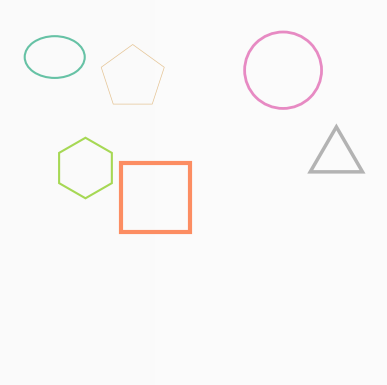[{"shape": "oval", "thickness": 1.5, "radius": 0.39, "center": [0.141, 0.852]}, {"shape": "square", "thickness": 3, "radius": 0.45, "center": [0.402, 0.487]}, {"shape": "circle", "thickness": 2, "radius": 0.5, "center": [0.731, 0.818]}, {"shape": "hexagon", "thickness": 1.5, "radius": 0.39, "center": [0.221, 0.564]}, {"shape": "pentagon", "thickness": 0.5, "radius": 0.43, "center": [0.343, 0.799]}, {"shape": "triangle", "thickness": 2.5, "radius": 0.39, "center": [0.868, 0.593]}]